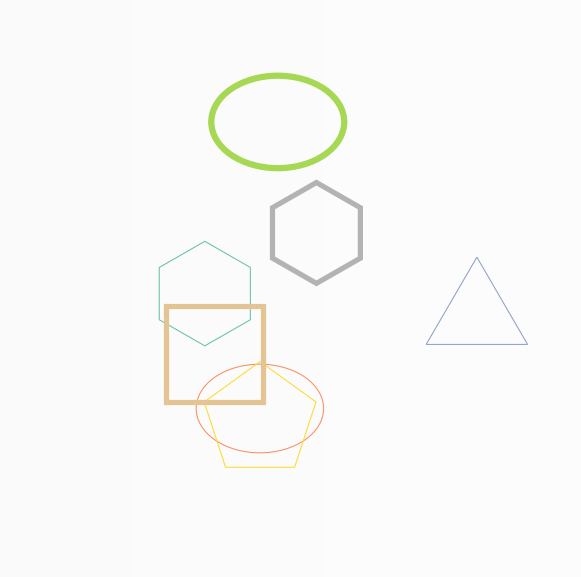[{"shape": "hexagon", "thickness": 0.5, "radius": 0.45, "center": [0.352, 0.491]}, {"shape": "oval", "thickness": 0.5, "radius": 0.55, "center": [0.447, 0.292]}, {"shape": "triangle", "thickness": 0.5, "radius": 0.5, "center": [0.82, 0.453]}, {"shape": "oval", "thickness": 3, "radius": 0.57, "center": [0.478, 0.788]}, {"shape": "pentagon", "thickness": 0.5, "radius": 0.51, "center": [0.447, 0.272]}, {"shape": "square", "thickness": 2.5, "radius": 0.42, "center": [0.369, 0.386]}, {"shape": "hexagon", "thickness": 2.5, "radius": 0.44, "center": [0.544, 0.596]}]